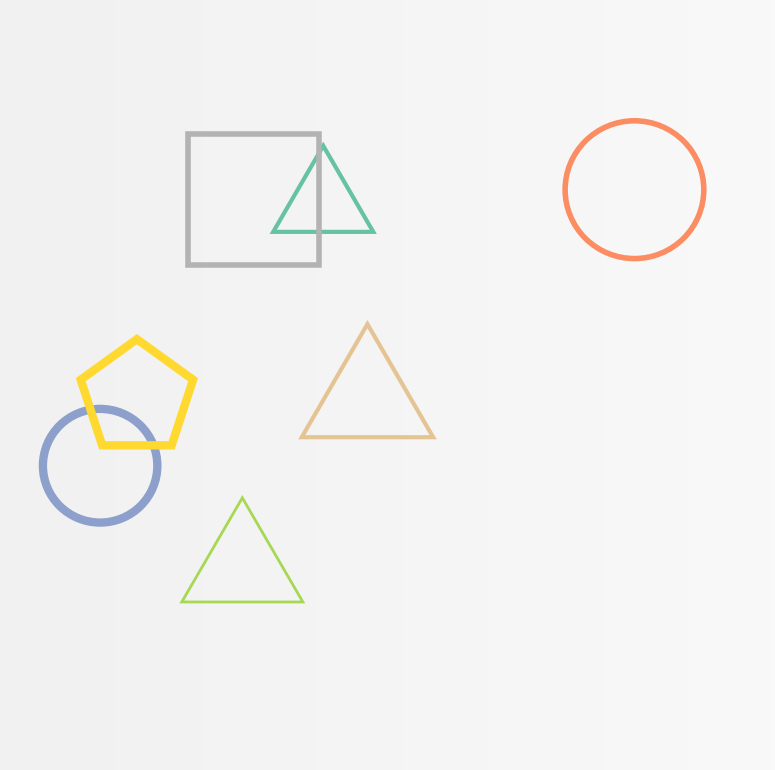[{"shape": "triangle", "thickness": 1.5, "radius": 0.37, "center": [0.417, 0.736]}, {"shape": "circle", "thickness": 2, "radius": 0.45, "center": [0.819, 0.754]}, {"shape": "circle", "thickness": 3, "radius": 0.37, "center": [0.129, 0.395]}, {"shape": "triangle", "thickness": 1, "radius": 0.45, "center": [0.313, 0.263]}, {"shape": "pentagon", "thickness": 3, "radius": 0.38, "center": [0.177, 0.483]}, {"shape": "triangle", "thickness": 1.5, "radius": 0.49, "center": [0.474, 0.481]}, {"shape": "square", "thickness": 2, "radius": 0.42, "center": [0.327, 0.741]}]